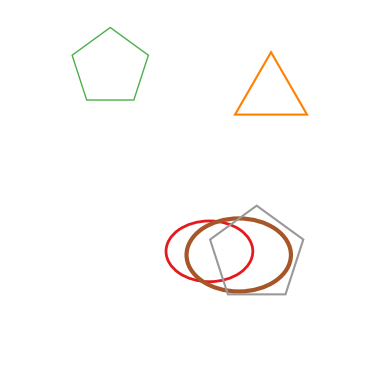[{"shape": "oval", "thickness": 2, "radius": 0.56, "center": [0.544, 0.347]}, {"shape": "pentagon", "thickness": 1, "radius": 0.52, "center": [0.286, 0.824]}, {"shape": "triangle", "thickness": 1.5, "radius": 0.54, "center": [0.704, 0.756]}, {"shape": "oval", "thickness": 3, "radius": 0.68, "center": [0.62, 0.338]}, {"shape": "pentagon", "thickness": 1.5, "radius": 0.64, "center": [0.667, 0.338]}]